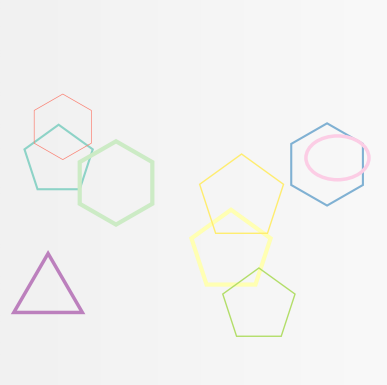[{"shape": "pentagon", "thickness": 1.5, "radius": 0.46, "center": [0.151, 0.583]}, {"shape": "pentagon", "thickness": 3, "radius": 0.54, "center": [0.596, 0.348]}, {"shape": "hexagon", "thickness": 0.5, "radius": 0.43, "center": [0.162, 0.671]}, {"shape": "hexagon", "thickness": 1.5, "radius": 0.53, "center": [0.844, 0.573]}, {"shape": "pentagon", "thickness": 1, "radius": 0.49, "center": [0.668, 0.206]}, {"shape": "oval", "thickness": 2.5, "radius": 0.41, "center": [0.871, 0.59]}, {"shape": "triangle", "thickness": 2.5, "radius": 0.51, "center": [0.124, 0.239]}, {"shape": "hexagon", "thickness": 3, "radius": 0.54, "center": [0.299, 0.525]}, {"shape": "pentagon", "thickness": 1, "radius": 0.57, "center": [0.623, 0.486]}]